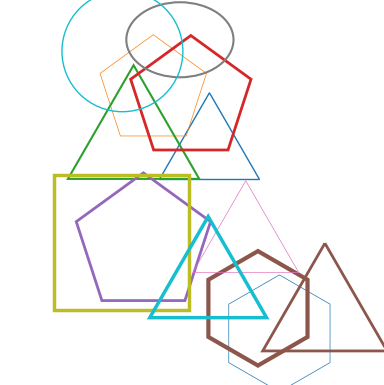[{"shape": "hexagon", "thickness": 0.5, "radius": 0.76, "center": [0.726, 0.134]}, {"shape": "triangle", "thickness": 1, "radius": 0.75, "center": [0.544, 0.609]}, {"shape": "pentagon", "thickness": 0.5, "radius": 0.73, "center": [0.398, 0.764]}, {"shape": "triangle", "thickness": 1.5, "radius": 0.98, "center": [0.347, 0.634]}, {"shape": "pentagon", "thickness": 2, "radius": 0.82, "center": [0.496, 0.743]}, {"shape": "pentagon", "thickness": 2, "radius": 0.92, "center": [0.372, 0.368]}, {"shape": "hexagon", "thickness": 3, "radius": 0.74, "center": [0.67, 0.199]}, {"shape": "triangle", "thickness": 2, "radius": 0.93, "center": [0.844, 0.182]}, {"shape": "triangle", "thickness": 0.5, "radius": 0.79, "center": [0.638, 0.372]}, {"shape": "oval", "thickness": 1.5, "radius": 0.7, "center": [0.467, 0.897]}, {"shape": "square", "thickness": 2.5, "radius": 0.88, "center": [0.315, 0.369]}, {"shape": "circle", "thickness": 1, "radius": 0.79, "center": [0.318, 0.867]}, {"shape": "triangle", "thickness": 2.5, "radius": 0.88, "center": [0.541, 0.262]}]